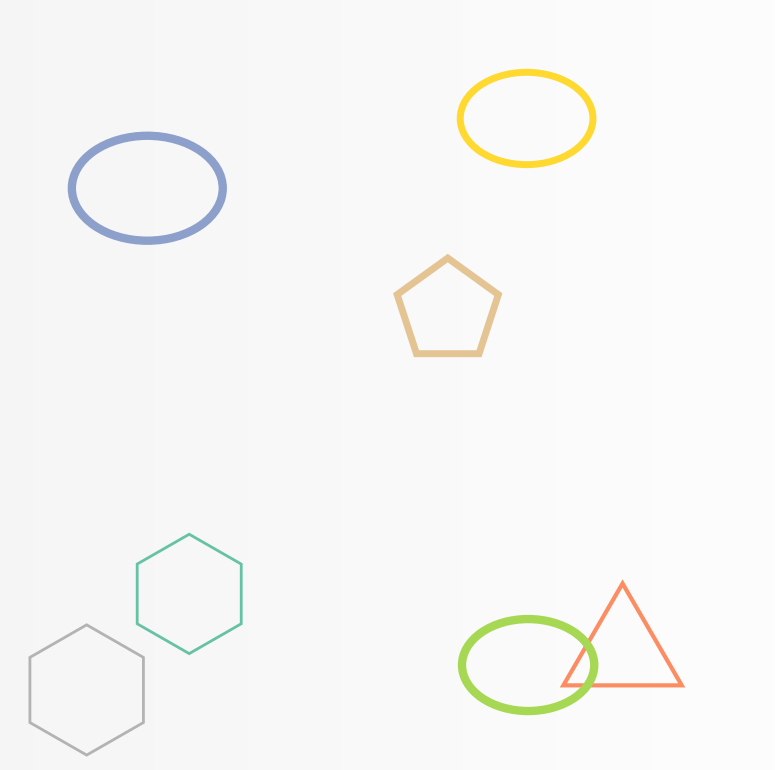[{"shape": "hexagon", "thickness": 1, "radius": 0.39, "center": [0.244, 0.229]}, {"shape": "triangle", "thickness": 1.5, "radius": 0.44, "center": [0.803, 0.154]}, {"shape": "oval", "thickness": 3, "radius": 0.49, "center": [0.19, 0.756]}, {"shape": "oval", "thickness": 3, "radius": 0.43, "center": [0.681, 0.136]}, {"shape": "oval", "thickness": 2.5, "radius": 0.43, "center": [0.679, 0.846]}, {"shape": "pentagon", "thickness": 2.5, "radius": 0.34, "center": [0.578, 0.596]}, {"shape": "hexagon", "thickness": 1, "radius": 0.42, "center": [0.112, 0.104]}]